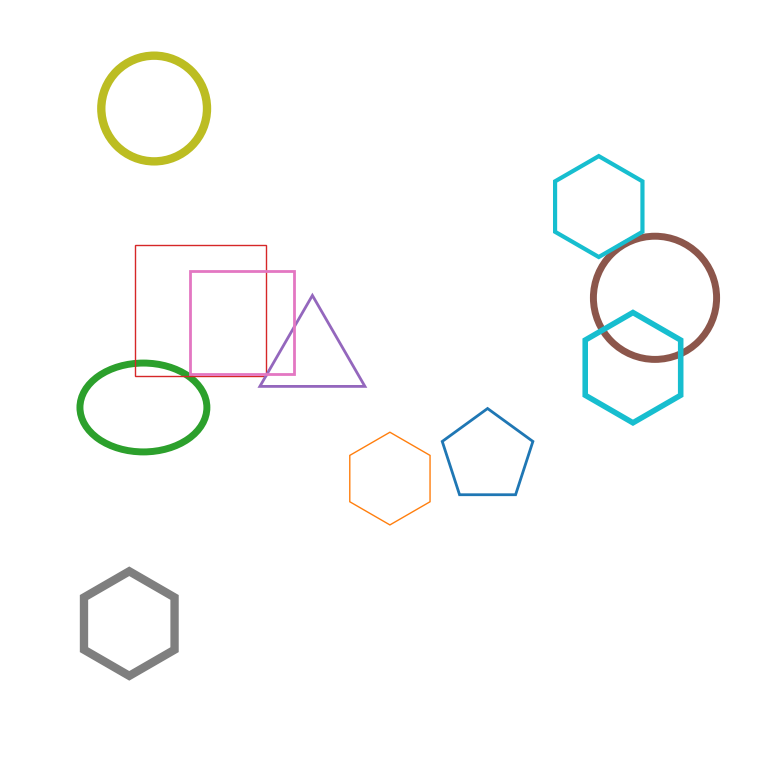[{"shape": "pentagon", "thickness": 1, "radius": 0.31, "center": [0.633, 0.408]}, {"shape": "hexagon", "thickness": 0.5, "radius": 0.3, "center": [0.506, 0.378]}, {"shape": "oval", "thickness": 2.5, "radius": 0.41, "center": [0.186, 0.471]}, {"shape": "square", "thickness": 0.5, "radius": 0.43, "center": [0.261, 0.597]}, {"shape": "triangle", "thickness": 1, "radius": 0.39, "center": [0.406, 0.538]}, {"shape": "circle", "thickness": 2.5, "radius": 0.4, "center": [0.851, 0.613]}, {"shape": "square", "thickness": 1, "radius": 0.34, "center": [0.314, 0.581]}, {"shape": "hexagon", "thickness": 3, "radius": 0.34, "center": [0.168, 0.19]}, {"shape": "circle", "thickness": 3, "radius": 0.34, "center": [0.2, 0.859]}, {"shape": "hexagon", "thickness": 2, "radius": 0.36, "center": [0.822, 0.523]}, {"shape": "hexagon", "thickness": 1.5, "radius": 0.33, "center": [0.778, 0.732]}]